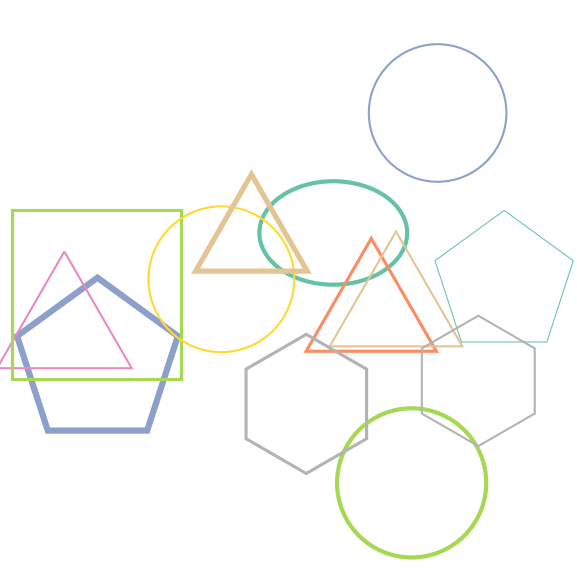[{"shape": "pentagon", "thickness": 0.5, "radius": 0.63, "center": [0.873, 0.509]}, {"shape": "oval", "thickness": 2, "radius": 0.64, "center": [0.577, 0.596]}, {"shape": "triangle", "thickness": 1.5, "radius": 0.65, "center": [0.643, 0.456]}, {"shape": "pentagon", "thickness": 3, "radius": 0.73, "center": [0.169, 0.372]}, {"shape": "circle", "thickness": 1, "radius": 0.6, "center": [0.758, 0.803]}, {"shape": "triangle", "thickness": 1, "radius": 0.67, "center": [0.111, 0.429]}, {"shape": "square", "thickness": 1.5, "radius": 0.73, "center": [0.168, 0.49]}, {"shape": "circle", "thickness": 2, "radius": 0.65, "center": [0.713, 0.163]}, {"shape": "circle", "thickness": 1, "radius": 0.63, "center": [0.383, 0.516]}, {"shape": "triangle", "thickness": 1, "radius": 0.66, "center": [0.686, 0.466]}, {"shape": "triangle", "thickness": 2.5, "radius": 0.56, "center": [0.435, 0.585]}, {"shape": "hexagon", "thickness": 1.5, "radius": 0.6, "center": [0.53, 0.3]}, {"shape": "hexagon", "thickness": 1, "radius": 0.56, "center": [0.828, 0.34]}]